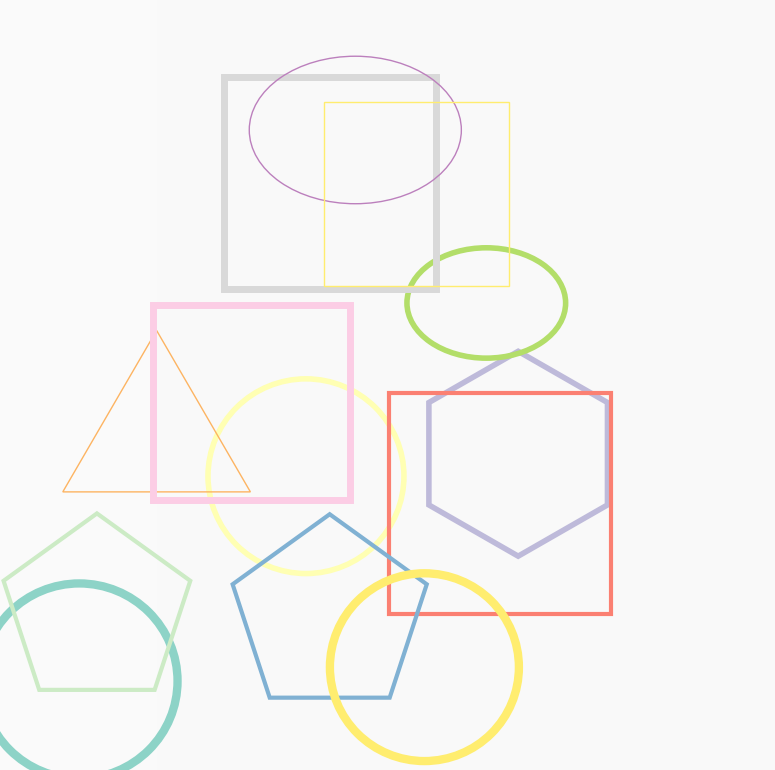[{"shape": "circle", "thickness": 3, "radius": 0.63, "center": [0.102, 0.116]}, {"shape": "circle", "thickness": 2, "radius": 0.63, "center": [0.395, 0.382]}, {"shape": "hexagon", "thickness": 2, "radius": 0.67, "center": [0.669, 0.411]}, {"shape": "square", "thickness": 1.5, "radius": 0.72, "center": [0.645, 0.346]}, {"shape": "pentagon", "thickness": 1.5, "radius": 0.66, "center": [0.425, 0.2]}, {"shape": "triangle", "thickness": 0.5, "radius": 0.7, "center": [0.202, 0.431]}, {"shape": "oval", "thickness": 2, "radius": 0.51, "center": [0.627, 0.607]}, {"shape": "square", "thickness": 2.5, "radius": 0.64, "center": [0.324, 0.477]}, {"shape": "square", "thickness": 2.5, "radius": 0.69, "center": [0.426, 0.762]}, {"shape": "oval", "thickness": 0.5, "radius": 0.68, "center": [0.458, 0.831]}, {"shape": "pentagon", "thickness": 1.5, "radius": 0.63, "center": [0.125, 0.207]}, {"shape": "circle", "thickness": 3, "radius": 0.61, "center": [0.548, 0.134]}, {"shape": "square", "thickness": 0.5, "radius": 0.6, "center": [0.537, 0.748]}]